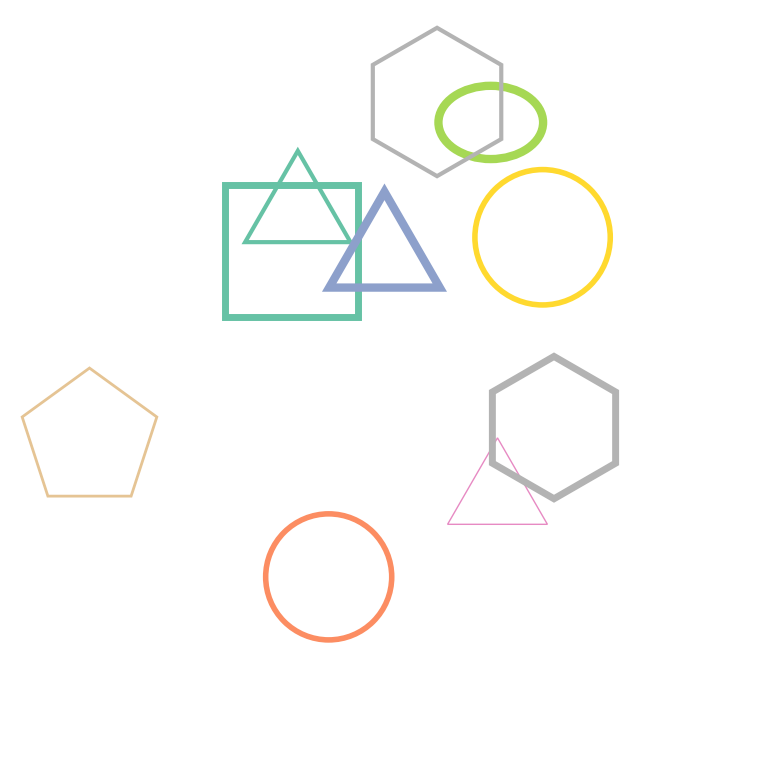[{"shape": "triangle", "thickness": 1.5, "radius": 0.4, "center": [0.387, 0.725]}, {"shape": "square", "thickness": 2.5, "radius": 0.43, "center": [0.378, 0.674]}, {"shape": "circle", "thickness": 2, "radius": 0.41, "center": [0.427, 0.251]}, {"shape": "triangle", "thickness": 3, "radius": 0.41, "center": [0.499, 0.668]}, {"shape": "triangle", "thickness": 0.5, "radius": 0.37, "center": [0.646, 0.356]}, {"shape": "oval", "thickness": 3, "radius": 0.34, "center": [0.637, 0.841]}, {"shape": "circle", "thickness": 2, "radius": 0.44, "center": [0.705, 0.692]}, {"shape": "pentagon", "thickness": 1, "radius": 0.46, "center": [0.116, 0.43]}, {"shape": "hexagon", "thickness": 1.5, "radius": 0.48, "center": [0.568, 0.868]}, {"shape": "hexagon", "thickness": 2.5, "radius": 0.46, "center": [0.719, 0.445]}]